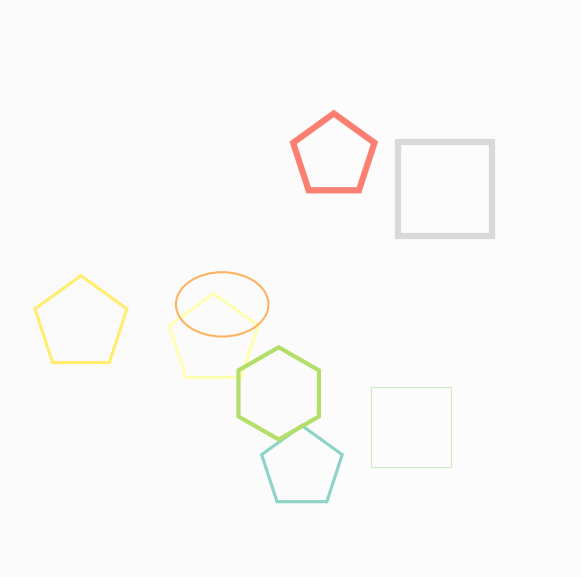[{"shape": "pentagon", "thickness": 1.5, "radius": 0.36, "center": [0.519, 0.189]}, {"shape": "pentagon", "thickness": 1.5, "radius": 0.4, "center": [0.368, 0.411]}, {"shape": "pentagon", "thickness": 3, "radius": 0.37, "center": [0.574, 0.729]}, {"shape": "oval", "thickness": 1, "radius": 0.4, "center": [0.382, 0.472]}, {"shape": "hexagon", "thickness": 2, "radius": 0.4, "center": [0.479, 0.318]}, {"shape": "square", "thickness": 3, "radius": 0.41, "center": [0.766, 0.671]}, {"shape": "square", "thickness": 0.5, "radius": 0.35, "center": [0.707, 0.26]}, {"shape": "pentagon", "thickness": 1.5, "radius": 0.42, "center": [0.139, 0.439]}]